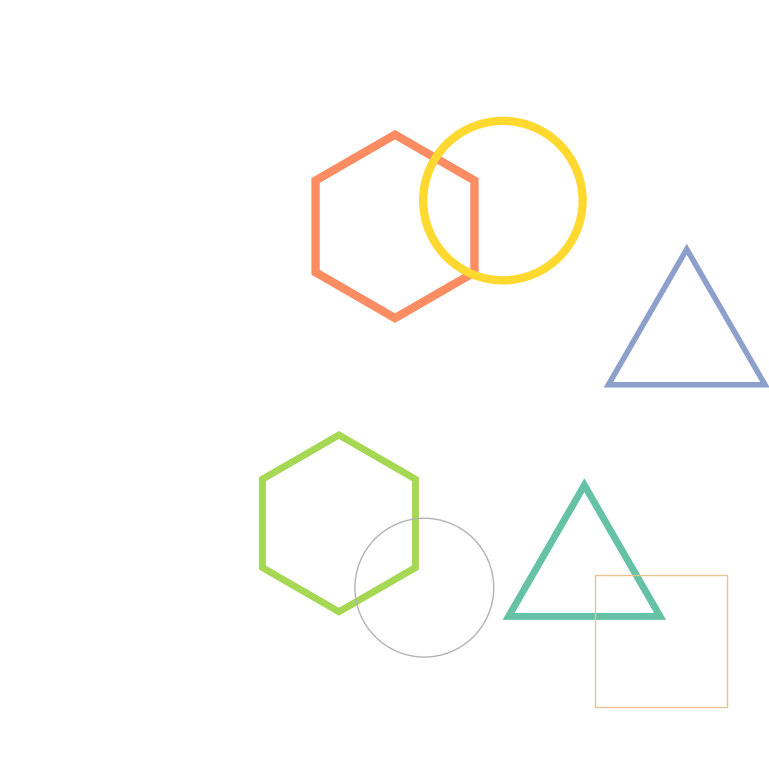[{"shape": "triangle", "thickness": 2.5, "radius": 0.57, "center": [0.759, 0.256]}, {"shape": "hexagon", "thickness": 3, "radius": 0.6, "center": [0.513, 0.706]}, {"shape": "triangle", "thickness": 2, "radius": 0.59, "center": [0.892, 0.559]}, {"shape": "hexagon", "thickness": 2.5, "radius": 0.57, "center": [0.44, 0.32]}, {"shape": "circle", "thickness": 3, "radius": 0.52, "center": [0.653, 0.74]}, {"shape": "square", "thickness": 0.5, "radius": 0.43, "center": [0.858, 0.167]}, {"shape": "circle", "thickness": 0.5, "radius": 0.45, "center": [0.551, 0.237]}]